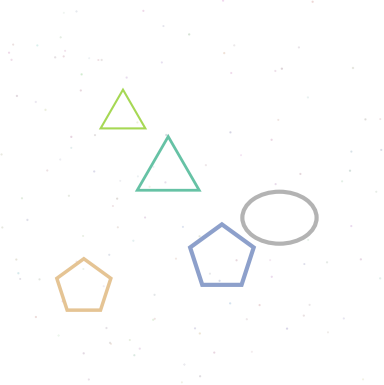[{"shape": "triangle", "thickness": 2, "radius": 0.46, "center": [0.437, 0.552]}, {"shape": "pentagon", "thickness": 3, "radius": 0.43, "center": [0.576, 0.33]}, {"shape": "triangle", "thickness": 1.5, "radius": 0.34, "center": [0.319, 0.7]}, {"shape": "pentagon", "thickness": 2.5, "radius": 0.37, "center": [0.218, 0.254]}, {"shape": "oval", "thickness": 3, "radius": 0.48, "center": [0.726, 0.435]}]